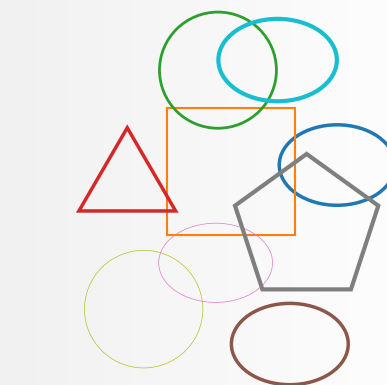[{"shape": "oval", "thickness": 2.5, "radius": 0.75, "center": [0.87, 0.571]}, {"shape": "square", "thickness": 1.5, "radius": 0.83, "center": [0.596, 0.555]}, {"shape": "circle", "thickness": 2, "radius": 0.75, "center": [0.562, 0.818]}, {"shape": "triangle", "thickness": 2.5, "radius": 0.72, "center": [0.328, 0.524]}, {"shape": "oval", "thickness": 2.5, "radius": 0.75, "center": [0.748, 0.106]}, {"shape": "oval", "thickness": 0.5, "radius": 0.73, "center": [0.556, 0.317]}, {"shape": "pentagon", "thickness": 3, "radius": 0.97, "center": [0.791, 0.406]}, {"shape": "circle", "thickness": 0.5, "radius": 0.76, "center": [0.371, 0.197]}, {"shape": "oval", "thickness": 3, "radius": 0.76, "center": [0.716, 0.844]}]